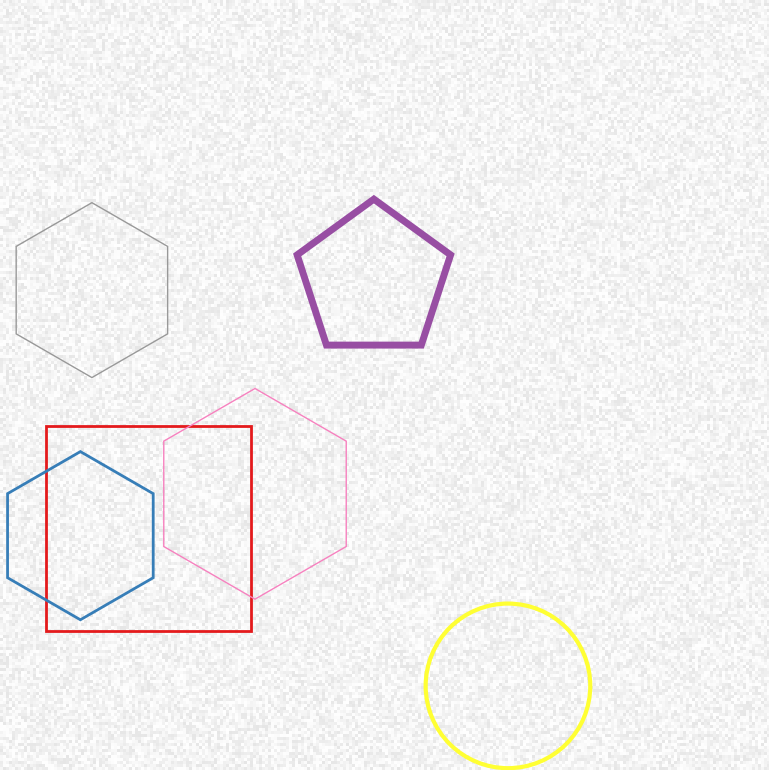[{"shape": "square", "thickness": 1, "radius": 0.67, "center": [0.193, 0.314]}, {"shape": "hexagon", "thickness": 1, "radius": 0.55, "center": [0.104, 0.304]}, {"shape": "pentagon", "thickness": 2.5, "radius": 0.52, "center": [0.486, 0.637]}, {"shape": "circle", "thickness": 1.5, "radius": 0.53, "center": [0.66, 0.109]}, {"shape": "hexagon", "thickness": 0.5, "radius": 0.68, "center": [0.331, 0.359]}, {"shape": "hexagon", "thickness": 0.5, "radius": 0.57, "center": [0.119, 0.623]}]